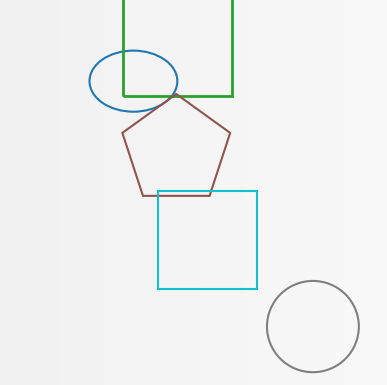[{"shape": "oval", "thickness": 1.5, "radius": 0.57, "center": [0.344, 0.789]}, {"shape": "square", "thickness": 2, "radius": 0.71, "center": [0.458, 0.891]}, {"shape": "pentagon", "thickness": 1.5, "radius": 0.73, "center": [0.455, 0.61]}, {"shape": "circle", "thickness": 1.5, "radius": 0.59, "center": [0.808, 0.152]}, {"shape": "square", "thickness": 1.5, "radius": 0.64, "center": [0.536, 0.376]}]